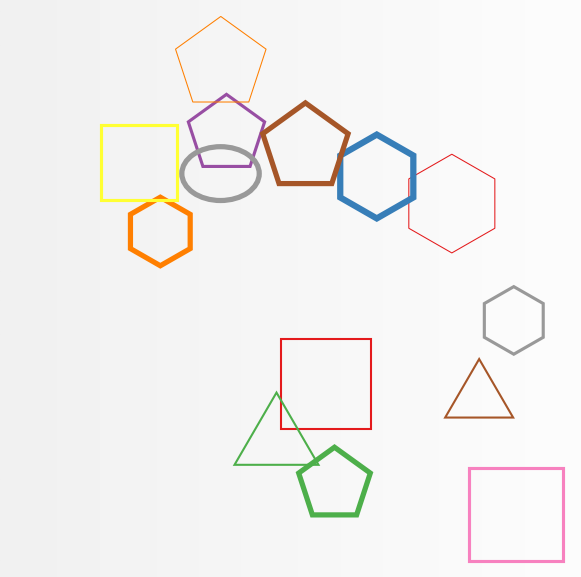[{"shape": "square", "thickness": 1, "radius": 0.39, "center": [0.561, 0.335]}, {"shape": "hexagon", "thickness": 0.5, "radius": 0.43, "center": [0.777, 0.647]}, {"shape": "hexagon", "thickness": 3, "radius": 0.36, "center": [0.648, 0.694]}, {"shape": "pentagon", "thickness": 2.5, "radius": 0.32, "center": [0.575, 0.16]}, {"shape": "triangle", "thickness": 1, "radius": 0.42, "center": [0.476, 0.236]}, {"shape": "pentagon", "thickness": 1.5, "radius": 0.34, "center": [0.39, 0.767]}, {"shape": "pentagon", "thickness": 0.5, "radius": 0.41, "center": [0.38, 0.889]}, {"shape": "hexagon", "thickness": 2.5, "radius": 0.3, "center": [0.276, 0.598]}, {"shape": "square", "thickness": 1.5, "radius": 0.33, "center": [0.239, 0.717]}, {"shape": "pentagon", "thickness": 2.5, "radius": 0.39, "center": [0.525, 0.744]}, {"shape": "triangle", "thickness": 1, "radius": 0.34, "center": [0.824, 0.31]}, {"shape": "square", "thickness": 1.5, "radius": 0.4, "center": [0.888, 0.108]}, {"shape": "hexagon", "thickness": 1.5, "radius": 0.29, "center": [0.884, 0.444]}, {"shape": "oval", "thickness": 2.5, "radius": 0.33, "center": [0.379, 0.699]}]